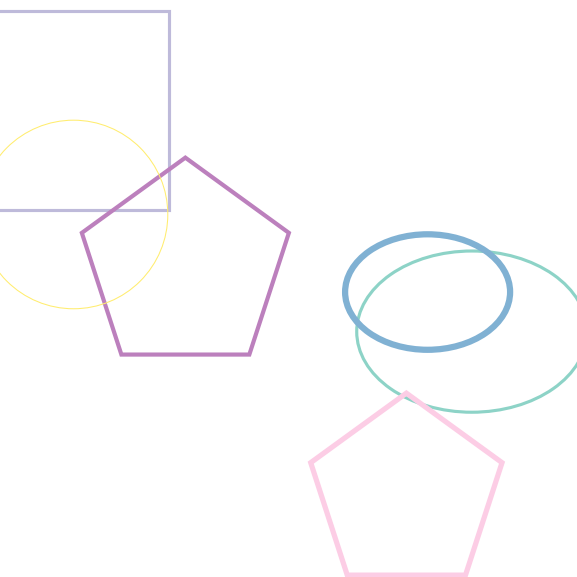[{"shape": "oval", "thickness": 1.5, "radius": 1.0, "center": [0.817, 0.425]}, {"shape": "square", "thickness": 1.5, "radius": 0.86, "center": [0.12, 0.808]}, {"shape": "oval", "thickness": 3, "radius": 0.71, "center": [0.74, 0.493]}, {"shape": "pentagon", "thickness": 2.5, "radius": 0.87, "center": [0.704, 0.144]}, {"shape": "pentagon", "thickness": 2, "radius": 0.94, "center": [0.321, 0.538]}, {"shape": "circle", "thickness": 0.5, "radius": 0.82, "center": [0.127, 0.628]}]